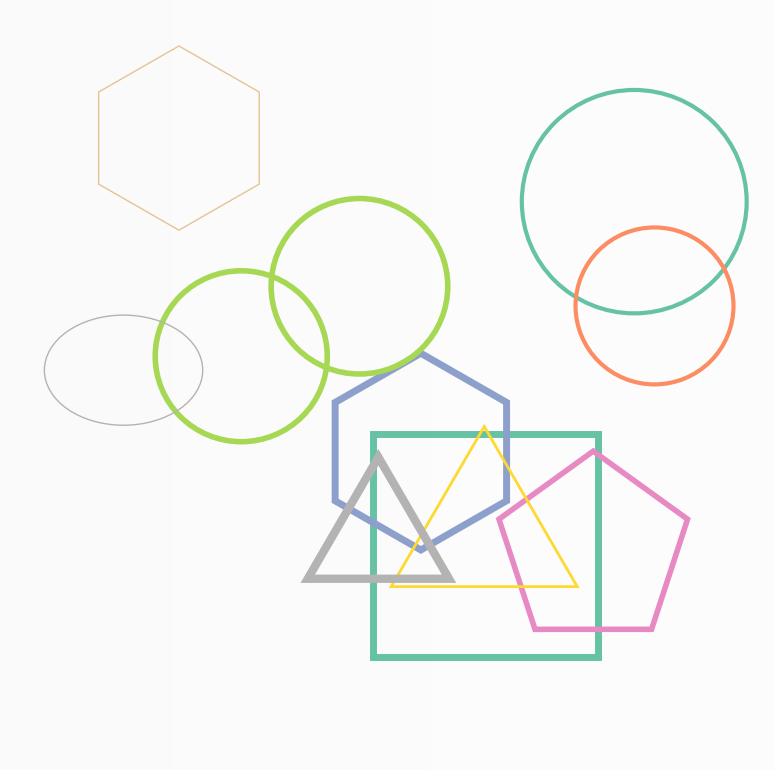[{"shape": "circle", "thickness": 1.5, "radius": 0.73, "center": [0.818, 0.738]}, {"shape": "square", "thickness": 2.5, "radius": 0.72, "center": [0.626, 0.292]}, {"shape": "circle", "thickness": 1.5, "radius": 0.51, "center": [0.845, 0.603]}, {"shape": "hexagon", "thickness": 2.5, "radius": 0.64, "center": [0.543, 0.413]}, {"shape": "pentagon", "thickness": 2, "radius": 0.64, "center": [0.766, 0.286]}, {"shape": "circle", "thickness": 2, "radius": 0.55, "center": [0.311, 0.537]}, {"shape": "circle", "thickness": 2, "radius": 0.57, "center": [0.464, 0.628]}, {"shape": "triangle", "thickness": 1, "radius": 0.69, "center": [0.625, 0.307]}, {"shape": "hexagon", "thickness": 0.5, "radius": 0.6, "center": [0.231, 0.821]}, {"shape": "oval", "thickness": 0.5, "radius": 0.51, "center": [0.159, 0.519]}, {"shape": "triangle", "thickness": 3, "radius": 0.53, "center": [0.488, 0.301]}]